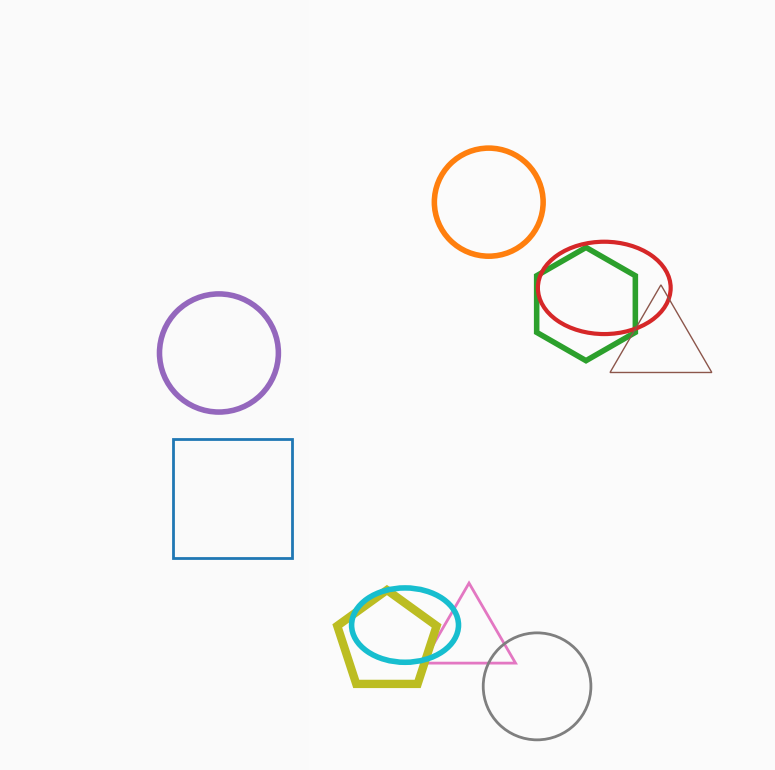[{"shape": "square", "thickness": 1, "radius": 0.39, "center": [0.3, 0.352]}, {"shape": "circle", "thickness": 2, "radius": 0.35, "center": [0.631, 0.737]}, {"shape": "hexagon", "thickness": 2, "radius": 0.37, "center": [0.756, 0.605]}, {"shape": "oval", "thickness": 1.5, "radius": 0.43, "center": [0.78, 0.626]}, {"shape": "circle", "thickness": 2, "radius": 0.38, "center": [0.283, 0.542]}, {"shape": "triangle", "thickness": 0.5, "radius": 0.38, "center": [0.853, 0.554]}, {"shape": "triangle", "thickness": 1, "radius": 0.35, "center": [0.605, 0.173]}, {"shape": "circle", "thickness": 1, "radius": 0.35, "center": [0.693, 0.109]}, {"shape": "pentagon", "thickness": 3, "radius": 0.34, "center": [0.499, 0.166]}, {"shape": "oval", "thickness": 2, "radius": 0.34, "center": [0.523, 0.188]}]